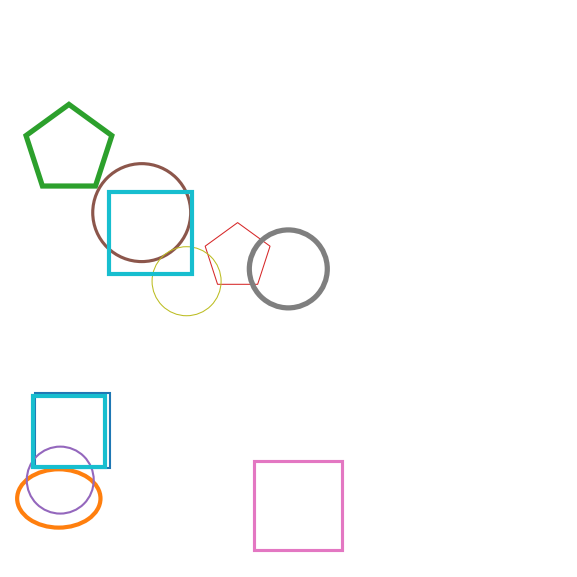[{"shape": "square", "thickness": 1, "radius": 0.32, "center": [0.125, 0.253]}, {"shape": "oval", "thickness": 2, "radius": 0.36, "center": [0.102, 0.136]}, {"shape": "pentagon", "thickness": 2.5, "radius": 0.39, "center": [0.119, 0.74]}, {"shape": "pentagon", "thickness": 0.5, "radius": 0.3, "center": [0.411, 0.555]}, {"shape": "circle", "thickness": 1, "radius": 0.29, "center": [0.104, 0.168]}, {"shape": "circle", "thickness": 1.5, "radius": 0.42, "center": [0.245, 0.631]}, {"shape": "square", "thickness": 1.5, "radius": 0.38, "center": [0.516, 0.124]}, {"shape": "circle", "thickness": 2.5, "radius": 0.34, "center": [0.499, 0.533]}, {"shape": "circle", "thickness": 0.5, "radius": 0.3, "center": [0.323, 0.512]}, {"shape": "square", "thickness": 2, "radius": 0.31, "center": [0.119, 0.252]}, {"shape": "square", "thickness": 2, "radius": 0.36, "center": [0.26, 0.596]}]